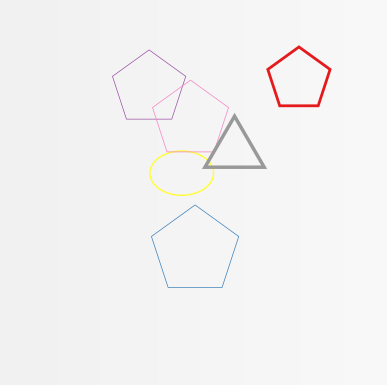[{"shape": "pentagon", "thickness": 2, "radius": 0.42, "center": [0.771, 0.794]}, {"shape": "pentagon", "thickness": 0.5, "radius": 0.59, "center": [0.503, 0.349]}, {"shape": "pentagon", "thickness": 0.5, "radius": 0.5, "center": [0.385, 0.771]}, {"shape": "oval", "thickness": 1, "radius": 0.41, "center": [0.469, 0.55]}, {"shape": "pentagon", "thickness": 0.5, "radius": 0.52, "center": [0.492, 0.689]}, {"shape": "triangle", "thickness": 2.5, "radius": 0.44, "center": [0.605, 0.61]}]